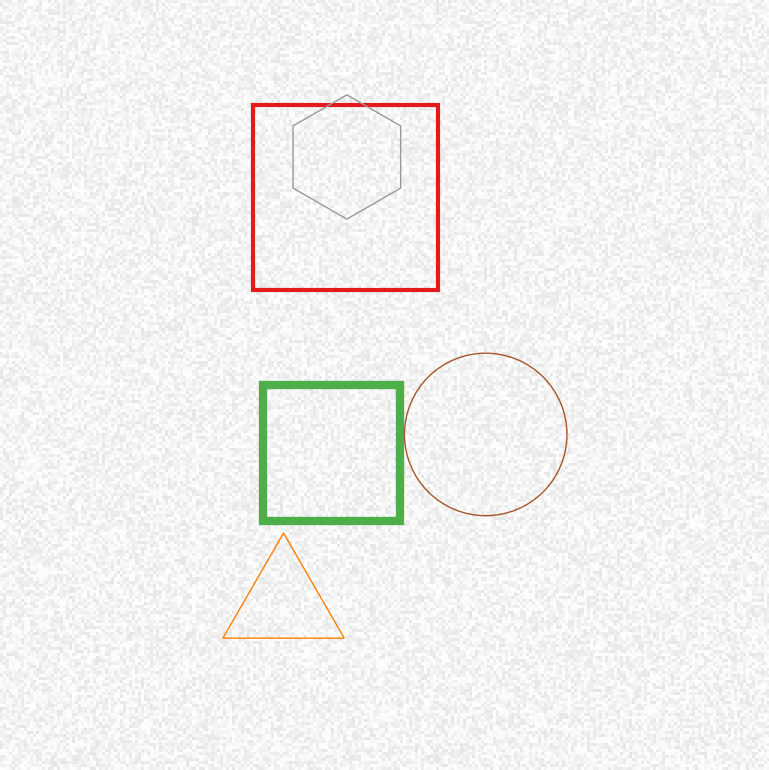[{"shape": "square", "thickness": 1.5, "radius": 0.6, "center": [0.449, 0.743]}, {"shape": "square", "thickness": 3, "radius": 0.44, "center": [0.43, 0.411]}, {"shape": "triangle", "thickness": 0.5, "radius": 0.45, "center": [0.368, 0.217]}, {"shape": "circle", "thickness": 0.5, "radius": 0.53, "center": [0.631, 0.436]}, {"shape": "hexagon", "thickness": 0.5, "radius": 0.4, "center": [0.45, 0.796]}]